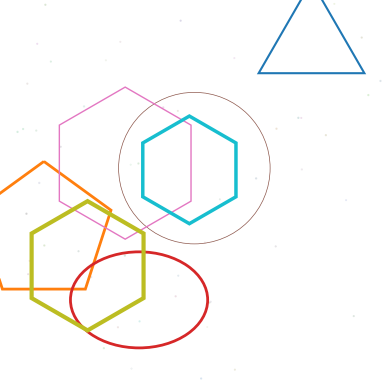[{"shape": "triangle", "thickness": 1.5, "radius": 0.79, "center": [0.809, 0.889]}, {"shape": "pentagon", "thickness": 2, "radius": 0.92, "center": [0.114, 0.397]}, {"shape": "oval", "thickness": 2, "radius": 0.89, "center": [0.361, 0.221]}, {"shape": "circle", "thickness": 0.5, "radius": 0.98, "center": [0.505, 0.563]}, {"shape": "hexagon", "thickness": 1, "radius": 0.99, "center": [0.325, 0.576]}, {"shape": "hexagon", "thickness": 3, "radius": 0.84, "center": [0.227, 0.31]}, {"shape": "hexagon", "thickness": 2.5, "radius": 0.7, "center": [0.492, 0.559]}]